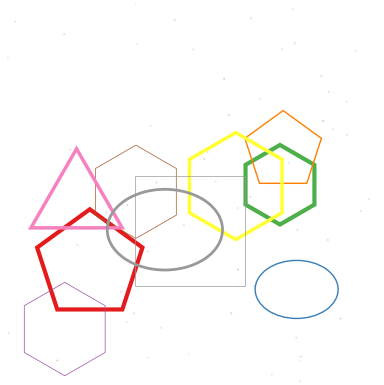[{"shape": "pentagon", "thickness": 3, "radius": 0.72, "center": [0.233, 0.313]}, {"shape": "oval", "thickness": 1, "radius": 0.54, "center": [0.77, 0.248]}, {"shape": "hexagon", "thickness": 3, "radius": 0.52, "center": [0.727, 0.52]}, {"shape": "hexagon", "thickness": 0.5, "radius": 0.61, "center": [0.168, 0.145]}, {"shape": "pentagon", "thickness": 1, "radius": 0.52, "center": [0.735, 0.608]}, {"shape": "hexagon", "thickness": 2.5, "radius": 0.69, "center": [0.612, 0.517]}, {"shape": "hexagon", "thickness": 0.5, "radius": 0.61, "center": [0.353, 0.502]}, {"shape": "triangle", "thickness": 2.5, "radius": 0.68, "center": [0.199, 0.477]}, {"shape": "oval", "thickness": 2, "radius": 0.75, "center": [0.428, 0.403]}, {"shape": "square", "thickness": 0.5, "radius": 0.72, "center": [0.493, 0.4]}]